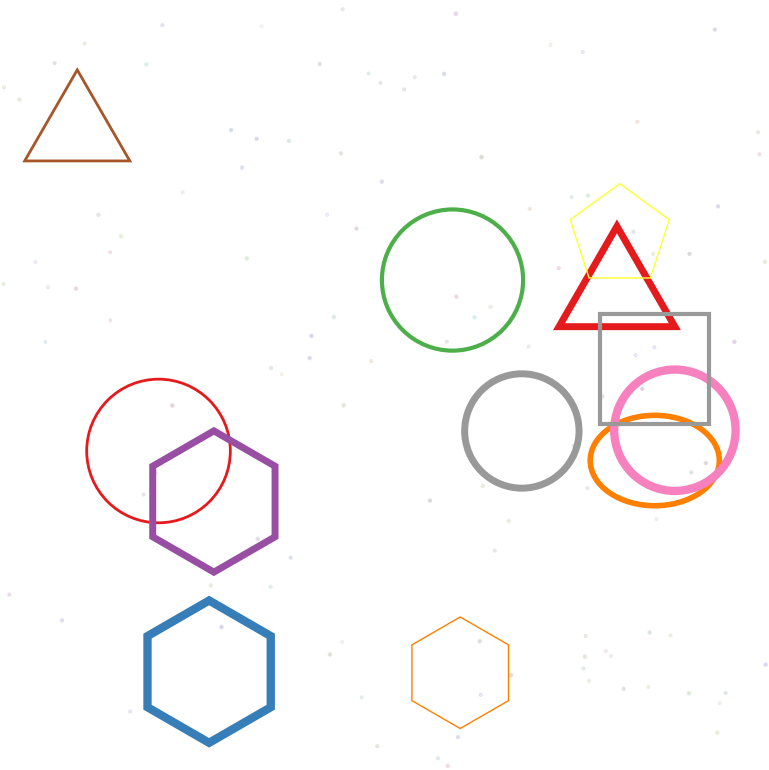[{"shape": "circle", "thickness": 1, "radius": 0.47, "center": [0.206, 0.414]}, {"shape": "triangle", "thickness": 2.5, "radius": 0.43, "center": [0.801, 0.619]}, {"shape": "hexagon", "thickness": 3, "radius": 0.46, "center": [0.272, 0.128]}, {"shape": "circle", "thickness": 1.5, "radius": 0.46, "center": [0.588, 0.636]}, {"shape": "hexagon", "thickness": 2.5, "radius": 0.46, "center": [0.278, 0.349]}, {"shape": "oval", "thickness": 2, "radius": 0.42, "center": [0.85, 0.402]}, {"shape": "hexagon", "thickness": 0.5, "radius": 0.36, "center": [0.598, 0.126]}, {"shape": "pentagon", "thickness": 0.5, "radius": 0.34, "center": [0.805, 0.694]}, {"shape": "triangle", "thickness": 1, "radius": 0.39, "center": [0.1, 0.83]}, {"shape": "circle", "thickness": 3, "radius": 0.39, "center": [0.877, 0.441]}, {"shape": "square", "thickness": 1.5, "radius": 0.36, "center": [0.85, 0.521]}, {"shape": "circle", "thickness": 2.5, "radius": 0.37, "center": [0.678, 0.44]}]